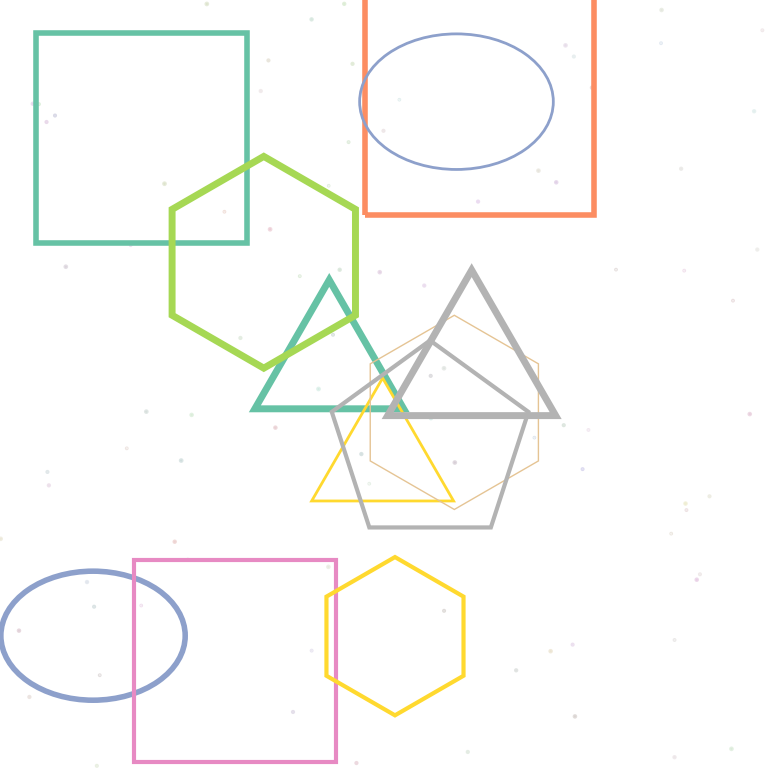[{"shape": "triangle", "thickness": 2.5, "radius": 0.56, "center": [0.428, 0.525]}, {"shape": "square", "thickness": 2, "radius": 0.68, "center": [0.184, 0.821]}, {"shape": "square", "thickness": 2, "radius": 0.74, "center": [0.623, 0.87]}, {"shape": "oval", "thickness": 1, "radius": 0.63, "center": [0.593, 0.868]}, {"shape": "oval", "thickness": 2, "radius": 0.6, "center": [0.121, 0.174]}, {"shape": "square", "thickness": 1.5, "radius": 0.66, "center": [0.306, 0.142]}, {"shape": "hexagon", "thickness": 2.5, "radius": 0.69, "center": [0.343, 0.659]}, {"shape": "triangle", "thickness": 1, "radius": 0.53, "center": [0.497, 0.403]}, {"shape": "hexagon", "thickness": 1.5, "radius": 0.51, "center": [0.513, 0.174]}, {"shape": "hexagon", "thickness": 0.5, "radius": 0.63, "center": [0.59, 0.464]}, {"shape": "triangle", "thickness": 2.5, "radius": 0.63, "center": [0.613, 0.523]}, {"shape": "pentagon", "thickness": 1.5, "radius": 0.67, "center": [0.559, 0.424]}]